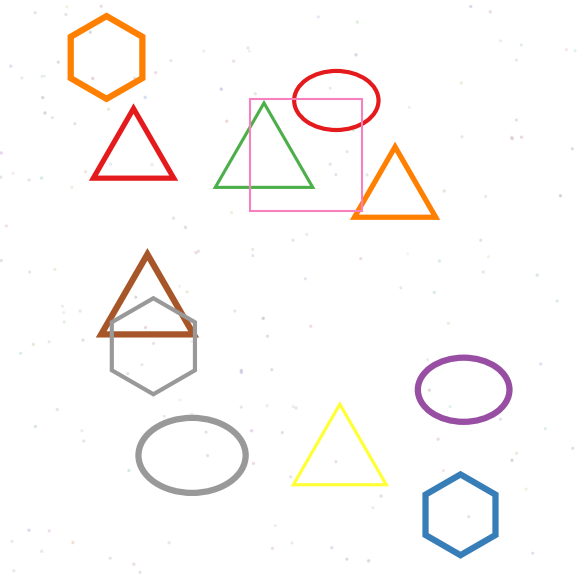[{"shape": "oval", "thickness": 2, "radius": 0.37, "center": [0.582, 0.825]}, {"shape": "triangle", "thickness": 2.5, "radius": 0.4, "center": [0.231, 0.731]}, {"shape": "hexagon", "thickness": 3, "radius": 0.35, "center": [0.797, 0.108]}, {"shape": "triangle", "thickness": 1.5, "radius": 0.49, "center": [0.457, 0.723]}, {"shape": "oval", "thickness": 3, "radius": 0.4, "center": [0.803, 0.324]}, {"shape": "hexagon", "thickness": 3, "radius": 0.36, "center": [0.184, 0.9]}, {"shape": "triangle", "thickness": 2.5, "radius": 0.41, "center": [0.684, 0.664]}, {"shape": "triangle", "thickness": 1.5, "radius": 0.46, "center": [0.588, 0.206]}, {"shape": "triangle", "thickness": 3, "radius": 0.46, "center": [0.255, 0.466]}, {"shape": "square", "thickness": 1, "radius": 0.48, "center": [0.53, 0.731]}, {"shape": "hexagon", "thickness": 2, "radius": 0.42, "center": [0.266, 0.4]}, {"shape": "oval", "thickness": 3, "radius": 0.46, "center": [0.333, 0.211]}]